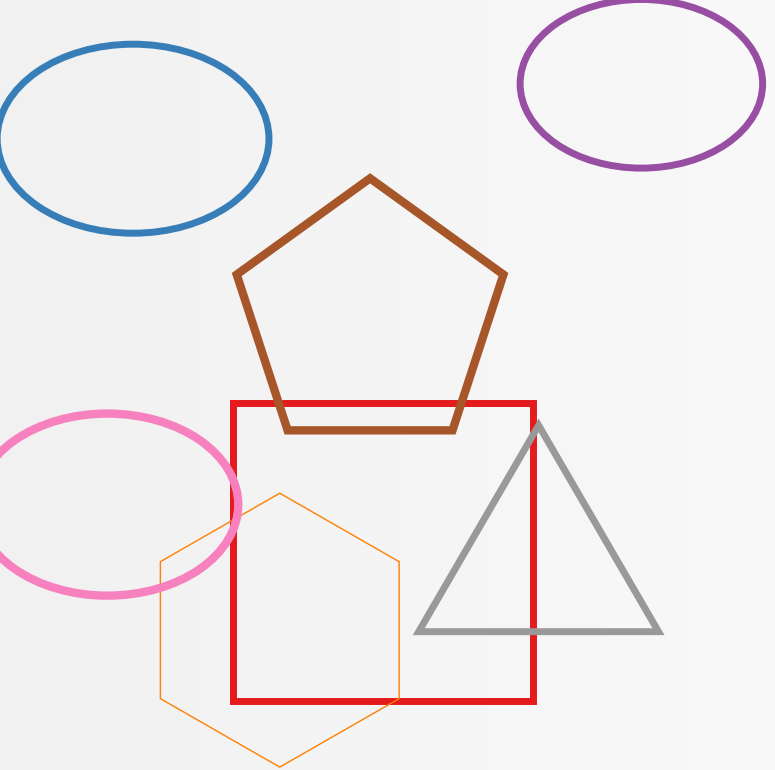[{"shape": "square", "thickness": 2.5, "radius": 0.97, "center": [0.494, 0.283]}, {"shape": "oval", "thickness": 2.5, "radius": 0.88, "center": [0.172, 0.82]}, {"shape": "oval", "thickness": 2.5, "radius": 0.78, "center": [0.828, 0.891]}, {"shape": "hexagon", "thickness": 0.5, "radius": 0.89, "center": [0.361, 0.182]}, {"shape": "pentagon", "thickness": 3, "radius": 0.9, "center": [0.478, 0.588]}, {"shape": "oval", "thickness": 3, "radius": 0.84, "center": [0.139, 0.345]}, {"shape": "triangle", "thickness": 2.5, "radius": 0.89, "center": [0.695, 0.269]}]